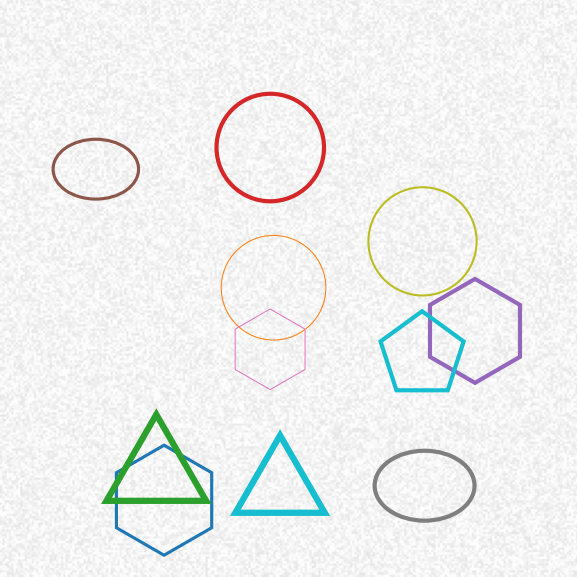[{"shape": "hexagon", "thickness": 1.5, "radius": 0.48, "center": [0.284, 0.133]}, {"shape": "circle", "thickness": 0.5, "radius": 0.45, "center": [0.474, 0.501]}, {"shape": "triangle", "thickness": 3, "radius": 0.5, "center": [0.271, 0.182]}, {"shape": "circle", "thickness": 2, "radius": 0.47, "center": [0.468, 0.744]}, {"shape": "hexagon", "thickness": 2, "radius": 0.45, "center": [0.823, 0.426]}, {"shape": "oval", "thickness": 1.5, "radius": 0.37, "center": [0.166, 0.706]}, {"shape": "hexagon", "thickness": 0.5, "radius": 0.35, "center": [0.468, 0.394]}, {"shape": "oval", "thickness": 2, "radius": 0.43, "center": [0.735, 0.158]}, {"shape": "circle", "thickness": 1, "radius": 0.47, "center": [0.732, 0.581]}, {"shape": "pentagon", "thickness": 2, "radius": 0.38, "center": [0.731, 0.385]}, {"shape": "triangle", "thickness": 3, "radius": 0.45, "center": [0.485, 0.156]}]